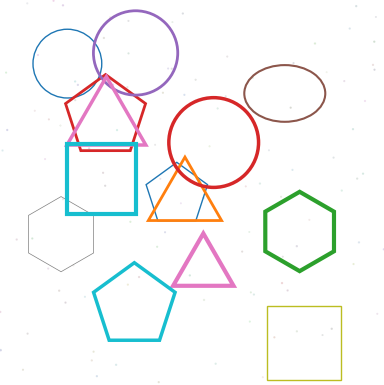[{"shape": "circle", "thickness": 1, "radius": 0.45, "center": [0.175, 0.835]}, {"shape": "pentagon", "thickness": 1, "radius": 0.42, "center": [0.459, 0.494]}, {"shape": "triangle", "thickness": 2, "radius": 0.55, "center": [0.48, 0.482]}, {"shape": "hexagon", "thickness": 3, "radius": 0.52, "center": [0.778, 0.399]}, {"shape": "pentagon", "thickness": 2, "radius": 0.55, "center": [0.274, 0.697]}, {"shape": "circle", "thickness": 2.5, "radius": 0.58, "center": [0.555, 0.63]}, {"shape": "circle", "thickness": 2, "radius": 0.55, "center": [0.352, 0.863]}, {"shape": "oval", "thickness": 1.5, "radius": 0.53, "center": [0.74, 0.757]}, {"shape": "triangle", "thickness": 3, "radius": 0.45, "center": [0.528, 0.303]}, {"shape": "triangle", "thickness": 2.5, "radius": 0.59, "center": [0.276, 0.682]}, {"shape": "hexagon", "thickness": 0.5, "radius": 0.49, "center": [0.159, 0.392]}, {"shape": "square", "thickness": 1, "radius": 0.48, "center": [0.79, 0.11]}, {"shape": "square", "thickness": 3, "radius": 0.45, "center": [0.264, 0.535]}, {"shape": "pentagon", "thickness": 2.5, "radius": 0.56, "center": [0.349, 0.206]}]